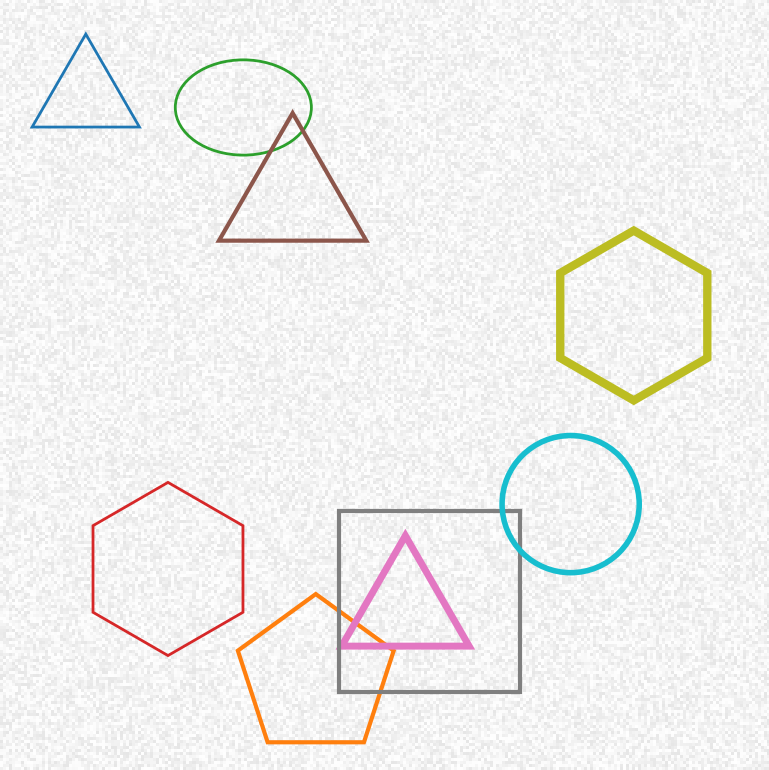[{"shape": "triangle", "thickness": 1, "radius": 0.4, "center": [0.111, 0.875]}, {"shape": "pentagon", "thickness": 1.5, "radius": 0.53, "center": [0.41, 0.122]}, {"shape": "oval", "thickness": 1, "radius": 0.44, "center": [0.316, 0.86]}, {"shape": "hexagon", "thickness": 1, "radius": 0.56, "center": [0.218, 0.261]}, {"shape": "triangle", "thickness": 1.5, "radius": 0.55, "center": [0.38, 0.743]}, {"shape": "triangle", "thickness": 2.5, "radius": 0.48, "center": [0.526, 0.209]}, {"shape": "square", "thickness": 1.5, "radius": 0.59, "center": [0.557, 0.218]}, {"shape": "hexagon", "thickness": 3, "radius": 0.55, "center": [0.823, 0.59]}, {"shape": "circle", "thickness": 2, "radius": 0.45, "center": [0.741, 0.345]}]